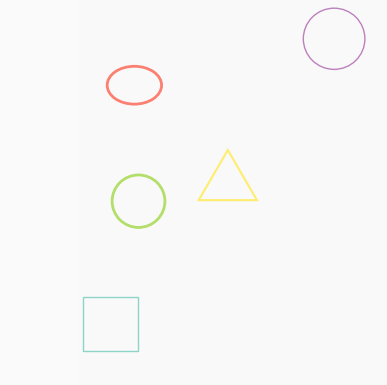[{"shape": "square", "thickness": 1, "radius": 0.35, "center": [0.285, 0.158]}, {"shape": "oval", "thickness": 2, "radius": 0.35, "center": [0.347, 0.779]}, {"shape": "circle", "thickness": 2, "radius": 0.34, "center": [0.357, 0.477]}, {"shape": "circle", "thickness": 1, "radius": 0.4, "center": [0.862, 0.899]}, {"shape": "triangle", "thickness": 1.5, "radius": 0.43, "center": [0.588, 0.524]}]